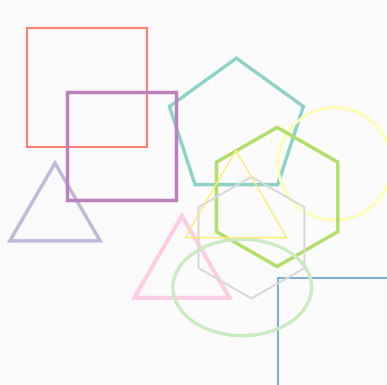[{"shape": "pentagon", "thickness": 2.5, "radius": 0.91, "center": [0.61, 0.667]}, {"shape": "circle", "thickness": 2, "radius": 0.73, "center": [0.864, 0.574]}, {"shape": "triangle", "thickness": 2.5, "radius": 0.67, "center": [0.142, 0.442]}, {"shape": "square", "thickness": 1.5, "radius": 0.78, "center": [0.225, 0.773]}, {"shape": "square", "thickness": 1.5, "radius": 0.71, "center": [0.859, 0.136]}, {"shape": "hexagon", "thickness": 2.5, "radius": 0.9, "center": [0.715, 0.488]}, {"shape": "triangle", "thickness": 3, "radius": 0.71, "center": [0.469, 0.297]}, {"shape": "hexagon", "thickness": 1.5, "radius": 0.79, "center": [0.649, 0.383]}, {"shape": "square", "thickness": 2.5, "radius": 0.7, "center": [0.313, 0.622]}, {"shape": "oval", "thickness": 2.5, "radius": 0.89, "center": [0.625, 0.253]}, {"shape": "triangle", "thickness": 1, "radius": 0.76, "center": [0.609, 0.458]}]